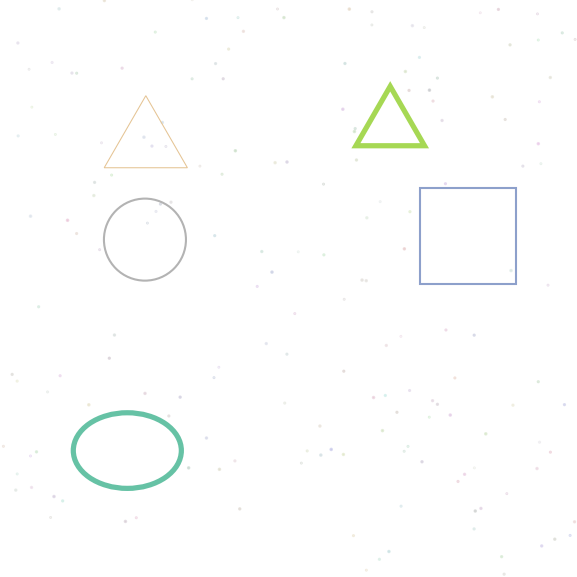[{"shape": "oval", "thickness": 2.5, "radius": 0.47, "center": [0.22, 0.219]}, {"shape": "square", "thickness": 1, "radius": 0.42, "center": [0.811, 0.59]}, {"shape": "triangle", "thickness": 2.5, "radius": 0.34, "center": [0.676, 0.781]}, {"shape": "triangle", "thickness": 0.5, "radius": 0.42, "center": [0.252, 0.75]}, {"shape": "circle", "thickness": 1, "radius": 0.36, "center": [0.251, 0.584]}]